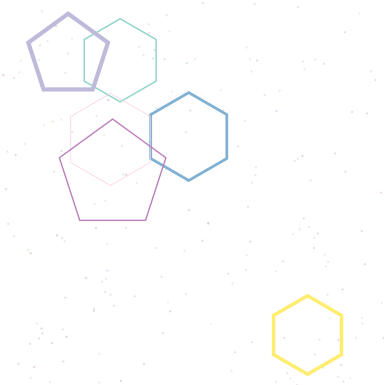[{"shape": "hexagon", "thickness": 1, "radius": 0.54, "center": [0.312, 0.843]}, {"shape": "pentagon", "thickness": 3, "radius": 0.54, "center": [0.177, 0.856]}, {"shape": "hexagon", "thickness": 2, "radius": 0.57, "center": [0.49, 0.645]}, {"shape": "hexagon", "thickness": 0.5, "radius": 0.6, "center": [0.287, 0.638]}, {"shape": "pentagon", "thickness": 1, "radius": 0.73, "center": [0.293, 0.545]}, {"shape": "hexagon", "thickness": 2.5, "radius": 0.51, "center": [0.799, 0.13]}]